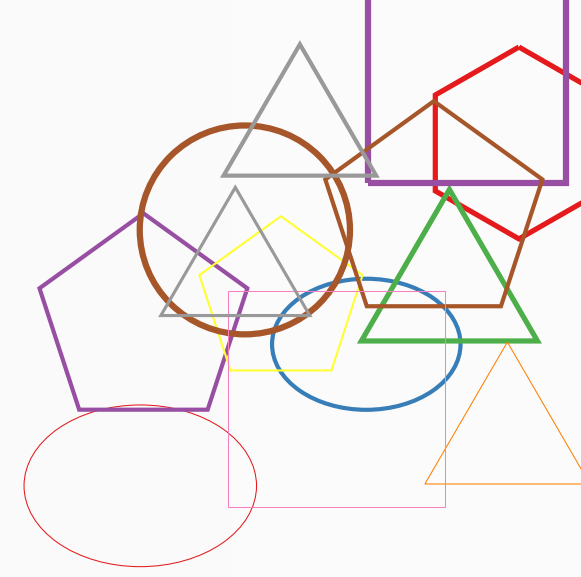[{"shape": "hexagon", "thickness": 2.5, "radius": 0.83, "center": [0.893, 0.752]}, {"shape": "oval", "thickness": 0.5, "radius": 1.0, "center": [0.241, 0.158]}, {"shape": "oval", "thickness": 2, "radius": 0.81, "center": [0.63, 0.403]}, {"shape": "triangle", "thickness": 2.5, "radius": 0.87, "center": [0.773, 0.496]}, {"shape": "square", "thickness": 3, "radius": 0.85, "center": [0.803, 0.852]}, {"shape": "pentagon", "thickness": 2, "radius": 0.94, "center": [0.247, 0.442]}, {"shape": "triangle", "thickness": 0.5, "radius": 0.82, "center": [0.873, 0.243]}, {"shape": "pentagon", "thickness": 1, "radius": 0.74, "center": [0.483, 0.477]}, {"shape": "pentagon", "thickness": 2, "radius": 0.98, "center": [0.746, 0.628]}, {"shape": "circle", "thickness": 3, "radius": 0.9, "center": [0.421, 0.601]}, {"shape": "square", "thickness": 0.5, "radius": 0.93, "center": [0.579, 0.309]}, {"shape": "triangle", "thickness": 2, "radius": 0.76, "center": [0.516, 0.771]}, {"shape": "triangle", "thickness": 1.5, "radius": 0.74, "center": [0.405, 0.527]}]